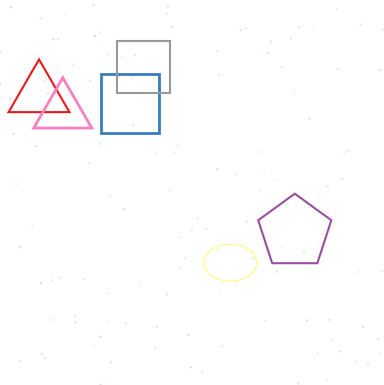[{"shape": "triangle", "thickness": 1.5, "radius": 0.46, "center": [0.101, 0.754]}, {"shape": "square", "thickness": 2, "radius": 0.38, "center": [0.338, 0.731]}, {"shape": "pentagon", "thickness": 1.5, "radius": 0.5, "center": [0.766, 0.397]}, {"shape": "oval", "thickness": 0.5, "radius": 0.34, "center": [0.598, 0.318]}, {"shape": "triangle", "thickness": 2, "radius": 0.44, "center": [0.163, 0.711]}, {"shape": "square", "thickness": 1.5, "radius": 0.34, "center": [0.373, 0.826]}]